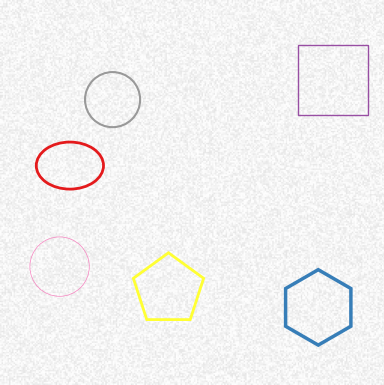[{"shape": "oval", "thickness": 2, "radius": 0.44, "center": [0.182, 0.57]}, {"shape": "hexagon", "thickness": 2.5, "radius": 0.49, "center": [0.827, 0.202]}, {"shape": "square", "thickness": 1, "radius": 0.46, "center": [0.865, 0.792]}, {"shape": "pentagon", "thickness": 2, "radius": 0.48, "center": [0.438, 0.247]}, {"shape": "circle", "thickness": 0.5, "radius": 0.39, "center": [0.155, 0.308]}, {"shape": "circle", "thickness": 1.5, "radius": 0.36, "center": [0.292, 0.741]}]